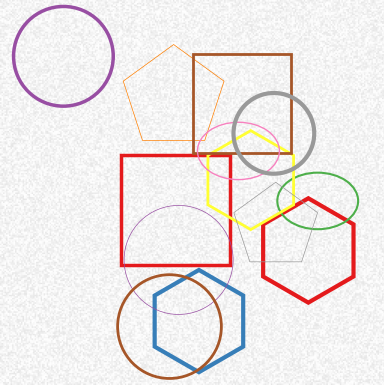[{"shape": "hexagon", "thickness": 3, "radius": 0.68, "center": [0.801, 0.349]}, {"shape": "square", "thickness": 2.5, "radius": 0.71, "center": [0.456, 0.455]}, {"shape": "hexagon", "thickness": 3, "radius": 0.66, "center": [0.517, 0.166]}, {"shape": "oval", "thickness": 1.5, "radius": 0.52, "center": [0.825, 0.478]}, {"shape": "circle", "thickness": 0.5, "radius": 0.71, "center": [0.464, 0.325]}, {"shape": "circle", "thickness": 2.5, "radius": 0.65, "center": [0.165, 0.854]}, {"shape": "pentagon", "thickness": 0.5, "radius": 0.69, "center": [0.451, 0.747]}, {"shape": "hexagon", "thickness": 2, "radius": 0.64, "center": [0.651, 0.532]}, {"shape": "circle", "thickness": 2, "radius": 0.67, "center": [0.44, 0.152]}, {"shape": "square", "thickness": 2, "radius": 0.64, "center": [0.629, 0.731]}, {"shape": "oval", "thickness": 1, "radius": 0.53, "center": [0.619, 0.608]}, {"shape": "pentagon", "thickness": 0.5, "radius": 0.57, "center": [0.716, 0.412]}, {"shape": "circle", "thickness": 3, "radius": 0.52, "center": [0.711, 0.654]}]